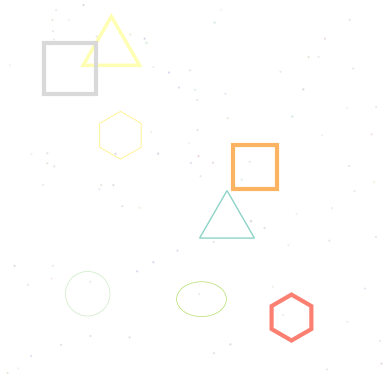[{"shape": "triangle", "thickness": 1, "radius": 0.41, "center": [0.59, 0.423]}, {"shape": "triangle", "thickness": 2.5, "radius": 0.42, "center": [0.289, 0.873]}, {"shape": "hexagon", "thickness": 3, "radius": 0.3, "center": [0.757, 0.175]}, {"shape": "square", "thickness": 3, "radius": 0.29, "center": [0.662, 0.566]}, {"shape": "oval", "thickness": 0.5, "radius": 0.32, "center": [0.523, 0.223]}, {"shape": "square", "thickness": 3, "radius": 0.33, "center": [0.182, 0.822]}, {"shape": "circle", "thickness": 0.5, "radius": 0.29, "center": [0.228, 0.237]}, {"shape": "hexagon", "thickness": 0.5, "radius": 0.31, "center": [0.313, 0.649]}]